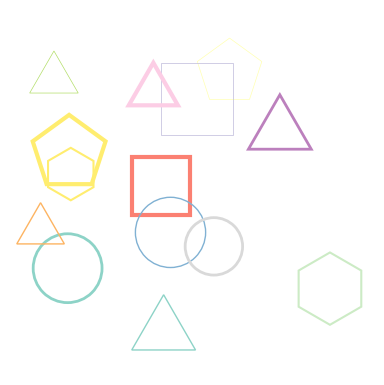[{"shape": "circle", "thickness": 2, "radius": 0.45, "center": [0.176, 0.303]}, {"shape": "triangle", "thickness": 1, "radius": 0.48, "center": [0.425, 0.139]}, {"shape": "pentagon", "thickness": 0.5, "radius": 0.44, "center": [0.596, 0.813]}, {"shape": "square", "thickness": 0.5, "radius": 0.47, "center": [0.511, 0.742]}, {"shape": "square", "thickness": 3, "radius": 0.38, "center": [0.419, 0.518]}, {"shape": "circle", "thickness": 1, "radius": 0.46, "center": [0.443, 0.396]}, {"shape": "triangle", "thickness": 1, "radius": 0.36, "center": [0.105, 0.402]}, {"shape": "triangle", "thickness": 0.5, "radius": 0.36, "center": [0.14, 0.795]}, {"shape": "triangle", "thickness": 3, "radius": 0.37, "center": [0.398, 0.763]}, {"shape": "circle", "thickness": 2, "radius": 0.37, "center": [0.556, 0.36]}, {"shape": "triangle", "thickness": 2, "radius": 0.47, "center": [0.727, 0.66]}, {"shape": "hexagon", "thickness": 1.5, "radius": 0.47, "center": [0.857, 0.25]}, {"shape": "hexagon", "thickness": 1.5, "radius": 0.34, "center": [0.184, 0.548]}, {"shape": "pentagon", "thickness": 3, "radius": 0.5, "center": [0.18, 0.602]}]